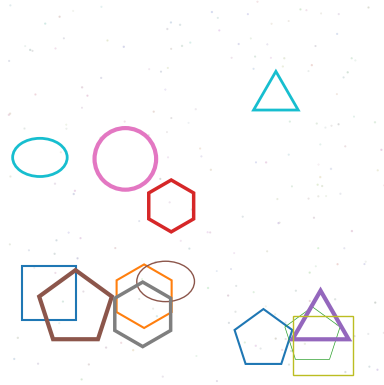[{"shape": "square", "thickness": 1.5, "radius": 0.35, "center": [0.127, 0.239]}, {"shape": "pentagon", "thickness": 1.5, "radius": 0.39, "center": [0.684, 0.118]}, {"shape": "hexagon", "thickness": 1.5, "radius": 0.41, "center": [0.374, 0.231]}, {"shape": "pentagon", "thickness": 0.5, "radius": 0.38, "center": [0.812, 0.128]}, {"shape": "hexagon", "thickness": 2.5, "radius": 0.34, "center": [0.445, 0.465]}, {"shape": "triangle", "thickness": 3, "radius": 0.42, "center": [0.833, 0.161]}, {"shape": "pentagon", "thickness": 3, "radius": 0.5, "center": [0.196, 0.199]}, {"shape": "oval", "thickness": 1, "radius": 0.37, "center": [0.43, 0.269]}, {"shape": "circle", "thickness": 3, "radius": 0.4, "center": [0.326, 0.587]}, {"shape": "hexagon", "thickness": 2.5, "radius": 0.42, "center": [0.371, 0.184]}, {"shape": "square", "thickness": 1, "radius": 0.39, "center": [0.839, 0.102]}, {"shape": "triangle", "thickness": 2, "radius": 0.33, "center": [0.717, 0.748]}, {"shape": "oval", "thickness": 2, "radius": 0.35, "center": [0.104, 0.591]}]